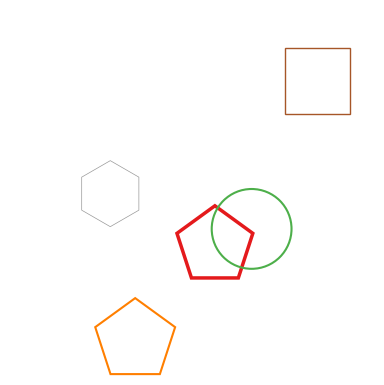[{"shape": "pentagon", "thickness": 2.5, "radius": 0.52, "center": [0.558, 0.362]}, {"shape": "circle", "thickness": 1.5, "radius": 0.52, "center": [0.654, 0.405]}, {"shape": "pentagon", "thickness": 1.5, "radius": 0.55, "center": [0.351, 0.117]}, {"shape": "square", "thickness": 1, "radius": 0.42, "center": [0.825, 0.789]}, {"shape": "hexagon", "thickness": 0.5, "radius": 0.43, "center": [0.286, 0.497]}]